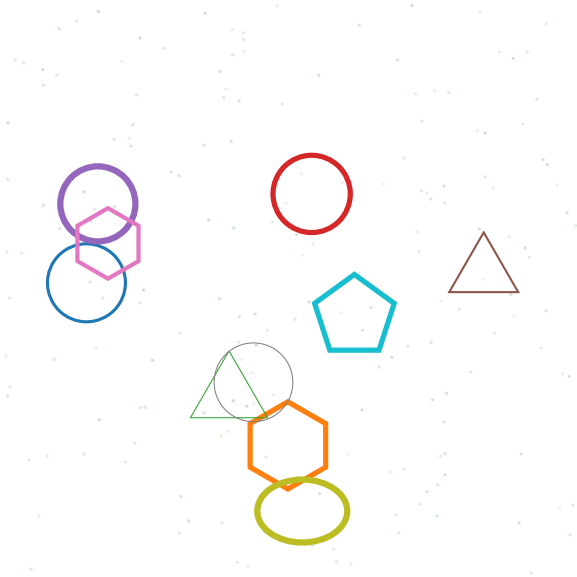[{"shape": "circle", "thickness": 1.5, "radius": 0.34, "center": [0.15, 0.509]}, {"shape": "hexagon", "thickness": 2.5, "radius": 0.38, "center": [0.499, 0.228]}, {"shape": "triangle", "thickness": 0.5, "radius": 0.39, "center": [0.397, 0.314]}, {"shape": "circle", "thickness": 2.5, "radius": 0.33, "center": [0.54, 0.663]}, {"shape": "circle", "thickness": 3, "radius": 0.33, "center": [0.169, 0.646]}, {"shape": "triangle", "thickness": 1, "radius": 0.34, "center": [0.838, 0.528]}, {"shape": "hexagon", "thickness": 2, "radius": 0.31, "center": [0.187, 0.578]}, {"shape": "circle", "thickness": 0.5, "radius": 0.34, "center": [0.439, 0.337]}, {"shape": "oval", "thickness": 3, "radius": 0.39, "center": [0.523, 0.114]}, {"shape": "pentagon", "thickness": 2.5, "radius": 0.36, "center": [0.614, 0.451]}]